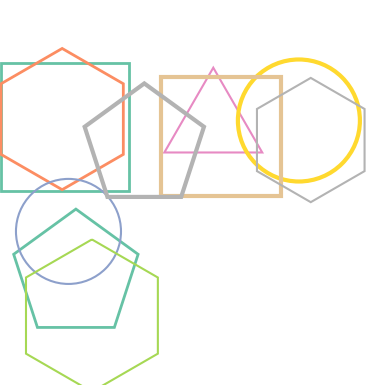[{"shape": "square", "thickness": 2, "radius": 0.83, "center": [0.169, 0.67]}, {"shape": "pentagon", "thickness": 2, "radius": 0.85, "center": [0.197, 0.287]}, {"shape": "hexagon", "thickness": 2, "radius": 0.92, "center": [0.161, 0.691]}, {"shape": "circle", "thickness": 1.5, "radius": 0.68, "center": [0.178, 0.399]}, {"shape": "triangle", "thickness": 1.5, "radius": 0.73, "center": [0.554, 0.677]}, {"shape": "hexagon", "thickness": 1.5, "radius": 0.99, "center": [0.239, 0.18]}, {"shape": "circle", "thickness": 3, "radius": 0.79, "center": [0.776, 0.687]}, {"shape": "square", "thickness": 3, "radius": 0.78, "center": [0.574, 0.646]}, {"shape": "hexagon", "thickness": 1.5, "radius": 0.81, "center": [0.807, 0.636]}, {"shape": "pentagon", "thickness": 3, "radius": 0.81, "center": [0.375, 0.62]}]